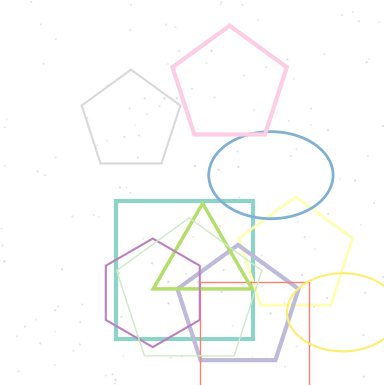[{"shape": "square", "thickness": 3, "radius": 0.89, "center": [0.479, 0.299]}, {"shape": "pentagon", "thickness": 2, "radius": 0.78, "center": [0.768, 0.333]}, {"shape": "pentagon", "thickness": 3, "radius": 0.83, "center": [0.618, 0.198]}, {"shape": "square", "thickness": 1, "radius": 0.71, "center": [0.661, 0.125]}, {"shape": "oval", "thickness": 2, "radius": 0.81, "center": [0.704, 0.545]}, {"shape": "triangle", "thickness": 2.5, "radius": 0.74, "center": [0.526, 0.324]}, {"shape": "pentagon", "thickness": 3, "radius": 0.78, "center": [0.597, 0.777]}, {"shape": "pentagon", "thickness": 1.5, "radius": 0.67, "center": [0.34, 0.684]}, {"shape": "hexagon", "thickness": 1.5, "radius": 0.7, "center": [0.397, 0.239]}, {"shape": "pentagon", "thickness": 1, "radius": 0.99, "center": [0.491, 0.236]}, {"shape": "oval", "thickness": 1.5, "radius": 0.73, "center": [0.89, 0.189]}]